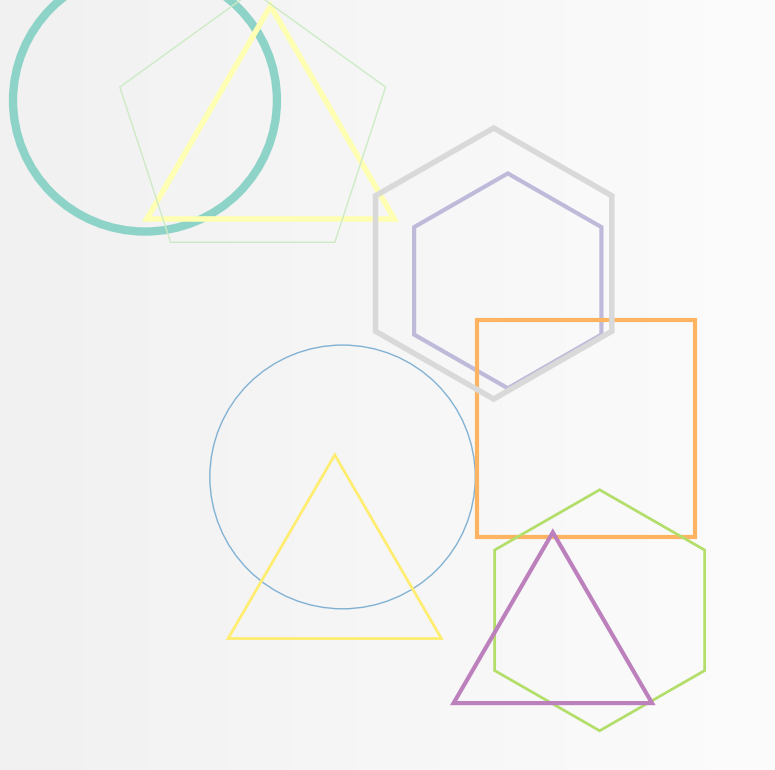[{"shape": "circle", "thickness": 3, "radius": 0.85, "center": [0.187, 0.87]}, {"shape": "triangle", "thickness": 2, "radius": 0.92, "center": [0.349, 0.808]}, {"shape": "hexagon", "thickness": 1.5, "radius": 0.7, "center": [0.655, 0.635]}, {"shape": "circle", "thickness": 0.5, "radius": 0.86, "center": [0.442, 0.381]}, {"shape": "square", "thickness": 1.5, "radius": 0.7, "center": [0.757, 0.444]}, {"shape": "hexagon", "thickness": 1, "radius": 0.78, "center": [0.774, 0.207]}, {"shape": "hexagon", "thickness": 2, "radius": 0.88, "center": [0.637, 0.658]}, {"shape": "triangle", "thickness": 1.5, "radius": 0.74, "center": [0.713, 0.161]}, {"shape": "pentagon", "thickness": 0.5, "radius": 0.9, "center": [0.326, 0.831]}, {"shape": "triangle", "thickness": 1, "radius": 0.79, "center": [0.432, 0.25]}]